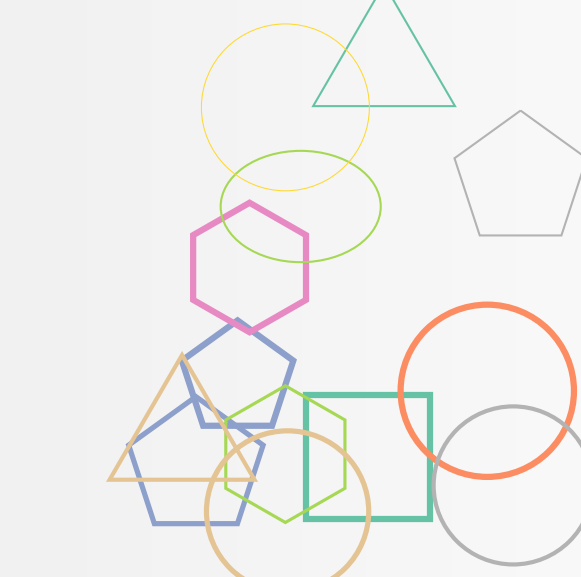[{"shape": "square", "thickness": 3, "radius": 0.53, "center": [0.632, 0.208]}, {"shape": "triangle", "thickness": 1, "radius": 0.7, "center": [0.661, 0.886]}, {"shape": "circle", "thickness": 3, "radius": 0.75, "center": [0.838, 0.322]}, {"shape": "pentagon", "thickness": 2.5, "radius": 0.61, "center": [0.337, 0.191]}, {"shape": "pentagon", "thickness": 3, "radius": 0.5, "center": [0.409, 0.343]}, {"shape": "hexagon", "thickness": 3, "radius": 0.56, "center": [0.429, 0.536]}, {"shape": "oval", "thickness": 1, "radius": 0.69, "center": [0.517, 0.642]}, {"shape": "hexagon", "thickness": 1.5, "radius": 0.59, "center": [0.491, 0.213]}, {"shape": "circle", "thickness": 0.5, "radius": 0.72, "center": [0.491, 0.813]}, {"shape": "triangle", "thickness": 2, "radius": 0.72, "center": [0.313, 0.24]}, {"shape": "circle", "thickness": 2.5, "radius": 0.7, "center": [0.495, 0.114]}, {"shape": "pentagon", "thickness": 1, "radius": 0.6, "center": [0.896, 0.688]}, {"shape": "circle", "thickness": 2, "radius": 0.68, "center": [0.883, 0.159]}]